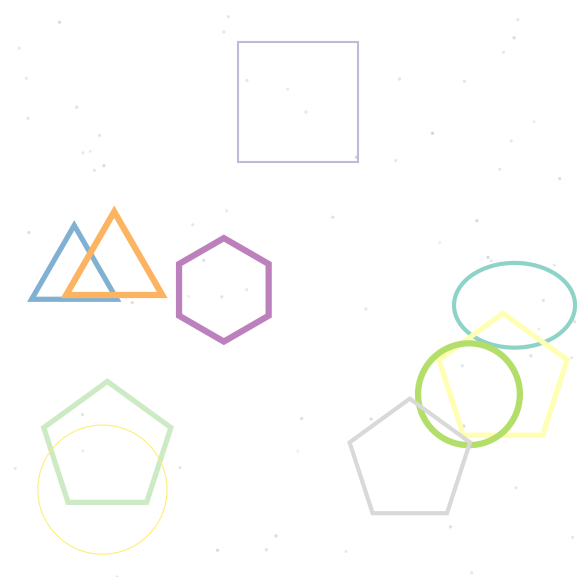[{"shape": "oval", "thickness": 2, "radius": 0.52, "center": [0.891, 0.471]}, {"shape": "pentagon", "thickness": 2.5, "radius": 0.58, "center": [0.871, 0.34]}, {"shape": "square", "thickness": 1, "radius": 0.52, "center": [0.517, 0.822]}, {"shape": "triangle", "thickness": 2.5, "radius": 0.43, "center": [0.129, 0.524]}, {"shape": "triangle", "thickness": 3, "radius": 0.48, "center": [0.198, 0.536]}, {"shape": "circle", "thickness": 3, "radius": 0.44, "center": [0.812, 0.316]}, {"shape": "pentagon", "thickness": 2, "radius": 0.55, "center": [0.71, 0.199]}, {"shape": "hexagon", "thickness": 3, "radius": 0.45, "center": [0.388, 0.497]}, {"shape": "pentagon", "thickness": 2.5, "radius": 0.58, "center": [0.186, 0.223]}, {"shape": "circle", "thickness": 0.5, "radius": 0.56, "center": [0.177, 0.151]}]